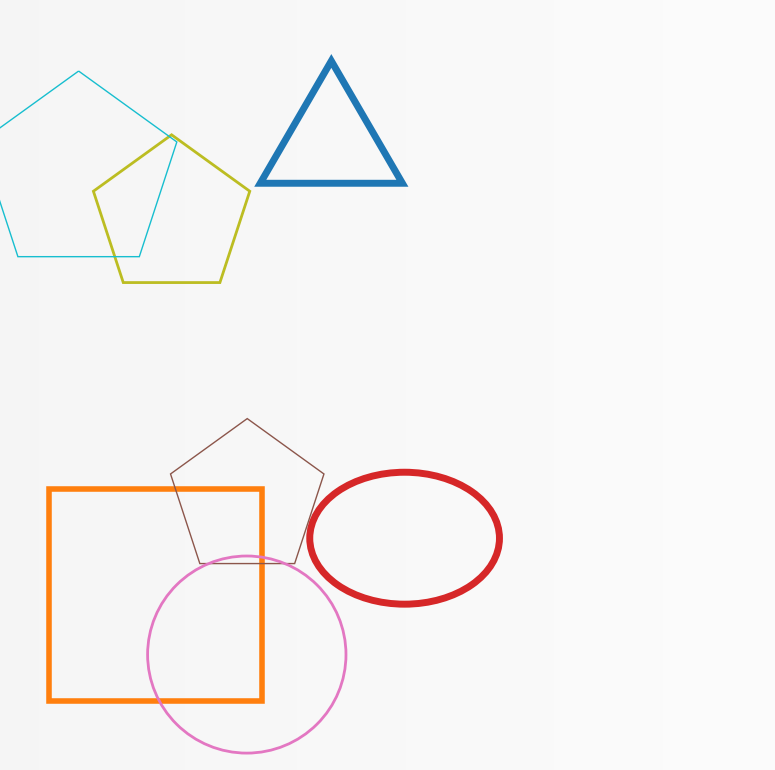[{"shape": "triangle", "thickness": 2.5, "radius": 0.53, "center": [0.428, 0.815]}, {"shape": "square", "thickness": 2, "radius": 0.69, "center": [0.201, 0.227]}, {"shape": "oval", "thickness": 2.5, "radius": 0.61, "center": [0.522, 0.301]}, {"shape": "pentagon", "thickness": 0.5, "radius": 0.52, "center": [0.319, 0.352]}, {"shape": "circle", "thickness": 1, "radius": 0.64, "center": [0.318, 0.15]}, {"shape": "pentagon", "thickness": 1, "radius": 0.53, "center": [0.221, 0.719]}, {"shape": "pentagon", "thickness": 0.5, "radius": 0.67, "center": [0.101, 0.774]}]